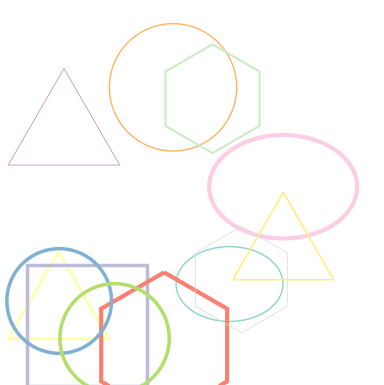[{"shape": "oval", "thickness": 1, "radius": 0.69, "center": [0.596, 0.262]}, {"shape": "triangle", "thickness": 2, "radius": 0.75, "center": [0.152, 0.195]}, {"shape": "square", "thickness": 2.5, "radius": 0.78, "center": [0.226, 0.154]}, {"shape": "hexagon", "thickness": 3, "radius": 0.94, "center": [0.426, 0.104]}, {"shape": "circle", "thickness": 2.5, "radius": 0.68, "center": [0.154, 0.218]}, {"shape": "circle", "thickness": 1, "radius": 0.83, "center": [0.449, 0.773]}, {"shape": "circle", "thickness": 2.5, "radius": 0.71, "center": [0.298, 0.121]}, {"shape": "oval", "thickness": 3, "radius": 0.96, "center": [0.735, 0.515]}, {"shape": "hexagon", "thickness": 0.5, "radius": 0.69, "center": [0.627, 0.274]}, {"shape": "triangle", "thickness": 0.5, "radius": 0.84, "center": [0.166, 0.655]}, {"shape": "hexagon", "thickness": 1.5, "radius": 0.71, "center": [0.552, 0.744]}, {"shape": "triangle", "thickness": 1, "radius": 0.76, "center": [0.736, 0.349]}]